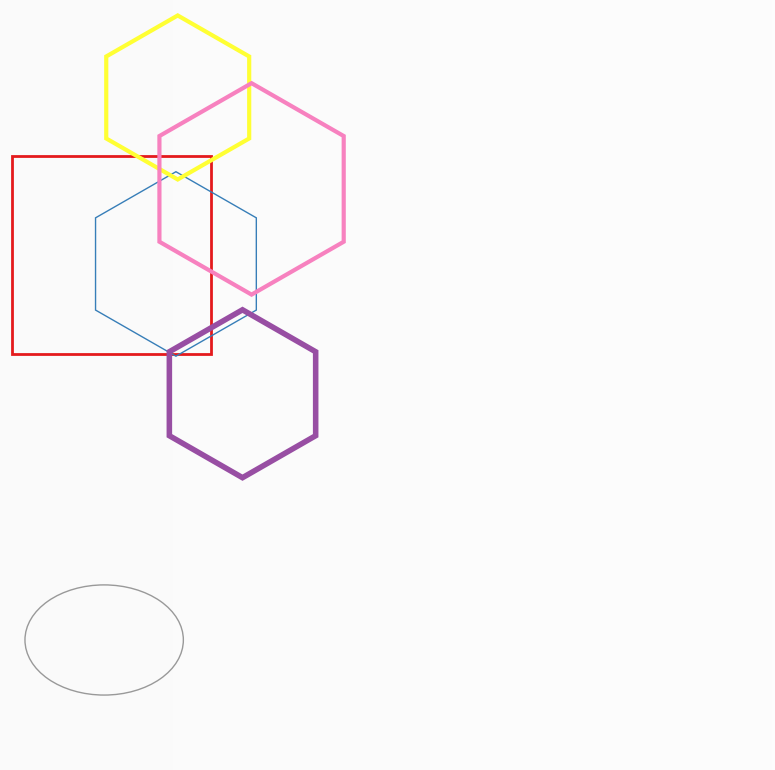[{"shape": "square", "thickness": 1, "radius": 0.64, "center": [0.143, 0.669]}, {"shape": "hexagon", "thickness": 0.5, "radius": 0.6, "center": [0.227, 0.657]}, {"shape": "hexagon", "thickness": 2, "radius": 0.55, "center": [0.313, 0.489]}, {"shape": "hexagon", "thickness": 1.5, "radius": 0.53, "center": [0.229, 0.873]}, {"shape": "hexagon", "thickness": 1.5, "radius": 0.69, "center": [0.325, 0.755]}, {"shape": "oval", "thickness": 0.5, "radius": 0.51, "center": [0.134, 0.169]}]